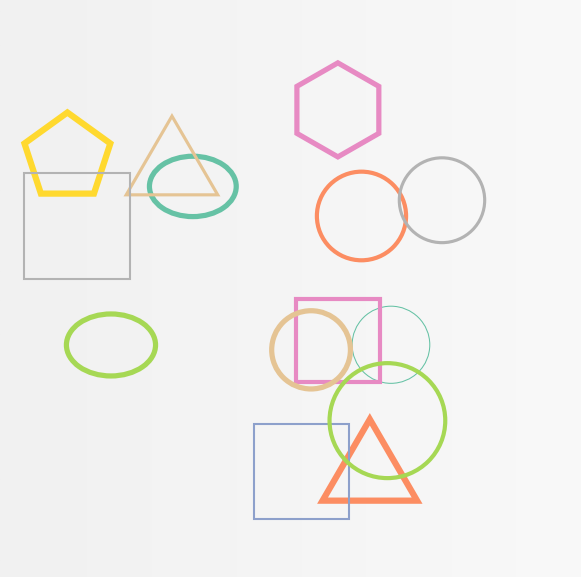[{"shape": "circle", "thickness": 0.5, "radius": 0.33, "center": [0.673, 0.402]}, {"shape": "oval", "thickness": 2.5, "radius": 0.37, "center": [0.332, 0.676]}, {"shape": "triangle", "thickness": 3, "radius": 0.47, "center": [0.636, 0.179]}, {"shape": "circle", "thickness": 2, "radius": 0.38, "center": [0.622, 0.625]}, {"shape": "square", "thickness": 1, "radius": 0.41, "center": [0.519, 0.183]}, {"shape": "square", "thickness": 2, "radius": 0.36, "center": [0.581, 0.409]}, {"shape": "hexagon", "thickness": 2.5, "radius": 0.41, "center": [0.581, 0.809]}, {"shape": "oval", "thickness": 2.5, "radius": 0.38, "center": [0.191, 0.402]}, {"shape": "circle", "thickness": 2, "radius": 0.5, "center": [0.666, 0.271]}, {"shape": "pentagon", "thickness": 3, "radius": 0.39, "center": [0.116, 0.727]}, {"shape": "circle", "thickness": 2.5, "radius": 0.34, "center": [0.535, 0.393]}, {"shape": "triangle", "thickness": 1.5, "radius": 0.45, "center": [0.296, 0.707]}, {"shape": "square", "thickness": 1, "radius": 0.46, "center": [0.132, 0.608]}, {"shape": "circle", "thickness": 1.5, "radius": 0.37, "center": [0.76, 0.652]}]